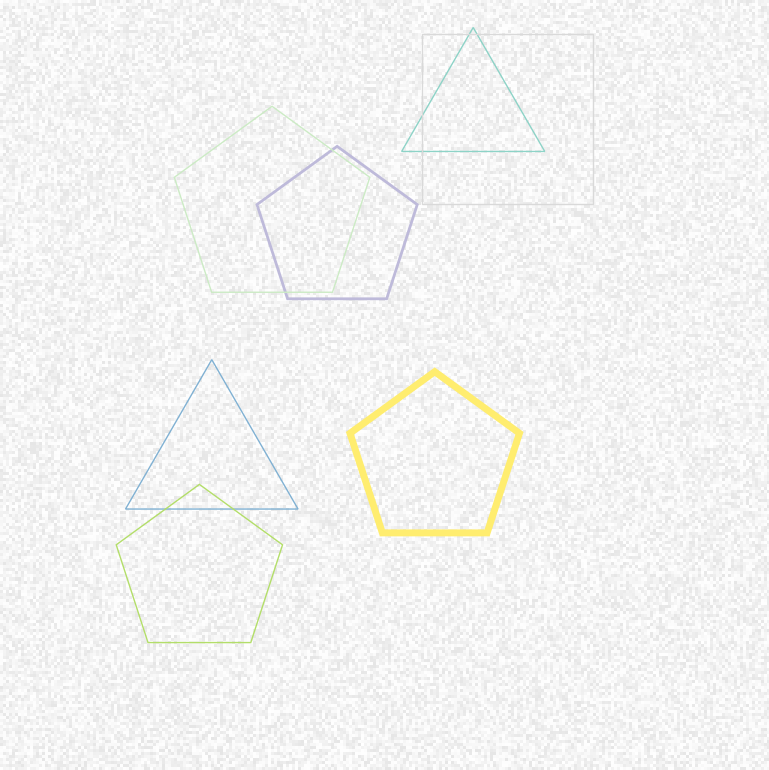[{"shape": "triangle", "thickness": 0.5, "radius": 0.54, "center": [0.615, 0.857]}, {"shape": "pentagon", "thickness": 1, "radius": 0.55, "center": [0.438, 0.701]}, {"shape": "triangle", "thickness": 0.5, "radius": 0.65, "center": [0.275, 0.404]}, {"shape": "pentagon", "thickness": 0.5, "radius": 0.57, "center": [0.259, 0.257]}, {"shape": "square", "thickness": 0.5, "radius": 0.55, "center": [0.659, 0.846]}, {"shape": "pentagon", "thickness": 0.5, "radius": 0.67, "center": [0.353, 0.728]}, {"shape": "pentagon", "thickness": 2.5, "radius": 0.58, "center": [0.565, 0.402]}]